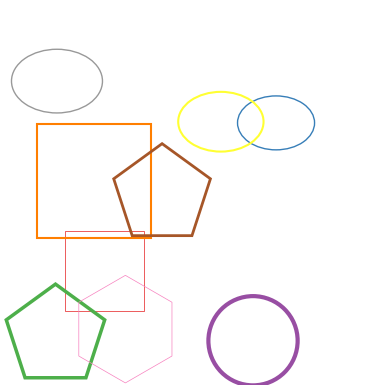[{"shape": "square", "thickness": 0.5, "radius": 0.52, "center": [0.271, 0.296]}, {"shape": "oval", "thickness": 1, "radius": 0.5, "center": [0.717, 0.681]}, {"shape": "pentagon", "thickness": 2.5, "radius": 0.67, "center": [0.144, 0.128]}, {"shape": "circle", "thickness": 3, "radius": 0.58, "center": [0.657, 0.115]}, {"shape": "square", "thickness": 1.5, "radius": 0.74, "center": [0.245, 0.53]}, {"shape": "oval", "thickness": 1.5, "radius": 0.55, "center": [0.574, 0.684]}, {"shape": "pentagon", "thickness": 2, "radius": 0.66, "center": [0.421, 0.495]}, {"shape": "hexagon", "thickness": 0.5, "radius": 0.7, "center": [0.326, 0.145]}, {"shape": "oval", "thickness": 1, "radius": 0.59, "center": [0.148, 0.789]}]